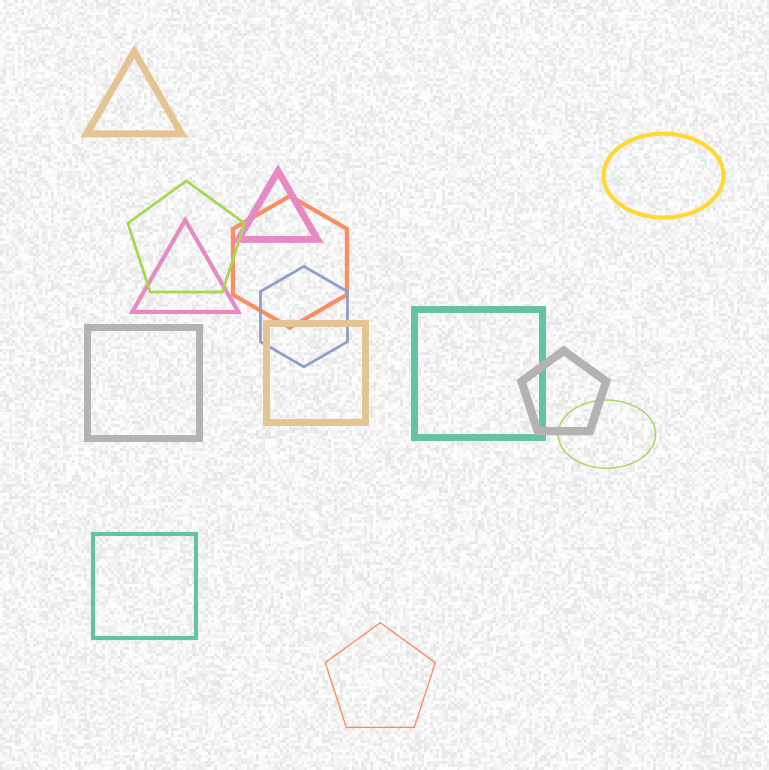[{"shape": "square", "thickness": 1.5, "radius": 0.34, "center": [0.188, 0.239]}, {"shape": "square", "thickness": 2.5, "radius": 0.42, "center": [0.621, 0.516]}, {"shape": "hexagon", "thickness": 1.5, "radius": 0.43, "center": [0.377, 0.66]}, {"shape": "pentagon", "thickness": 0.5, "radius": 0.38, "center": [0.494, 0.116]}, {"shape": "hexagon", "thickness": 1, "radius": 0.33, "center": [0.395, 0.589]}, {"shape": "triangle", "thickness": 2.5, "radius": 0.3, "center": [0.361, 0.719]}, {"shape": "triangle", "thickness": 1.5, "radius": 0.4, "center": [0.241, 0.635]}, {"shape": "pentagon", "thickness": 1, "radius": 0.4, "center": [0.242, 0.685]}, {"shape": "oval", "thickness": 0.5, "radius": 0.32, "center": [0.788, 0.436]}, {"shape": "oval", "thickness": 1.5, "radius": 0.39, "center": [0.862, 0.772]}, {"shape": "triangle", "thickness": 2.5, "radius": 0.36, "center": [0.174, 0.862]}, {"shape": "square", "thickness": 2.5, "radius": 0.32, "center": [0.409, 0.516]}, {"shape": "square", "thickness": 2.5, "radius": 0.36, "center": [0.186, 0.504]}, {"shape": "pentagon", "thickness": 3, "radius": 0.29, "center": [0.732, 0.487]}]